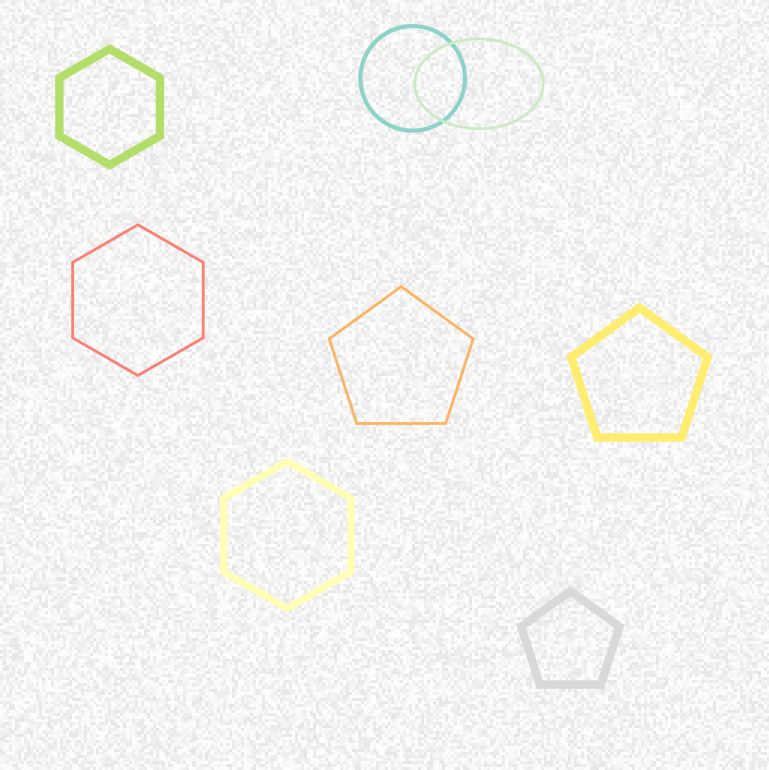[{"shape": "circle", "thickness": 1.5, "radius": 0.34, "center": [0.536, 0.898]}, {"shape": "hexagon", "thickness": 2.5, "radius": 0.48, "center": [0.373, 0.305]}, {"shape": "hexagon", "thickness": 1, "radius": 0.49, "center": [0.179, 0.61]}, {"shape": "pentagon", "thickness": 1, "radius": 0.49, "center": [0.521, 0.53]}, {"shape": "hexagon", "thickness": 3, "radius": 0.38, "center": [0.142, 0.861]}, {"shape": "pentagon", "thickness": 3, "radius": 0.34, "center": [0.741, 0.165]}, {"shape": "oval", "thickness": 1, "radius": 0.42, "center": [0.622, 0.891]}, {"shape": "pentagon", "thickness": 3, "radius": 0.47, "center": [0.831, 0.507]}]